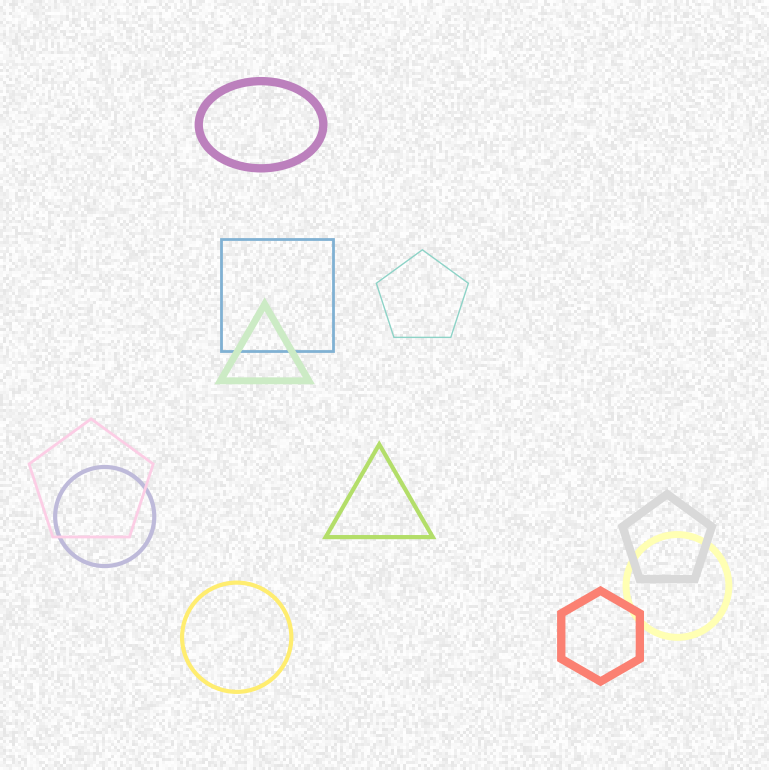[{"shape": "pentagon", "thickness": 0.5, "radius": 0.31, "center": [0.549, 0.613]}, {"shape": "circle", "thickness": 2.5, "radius": 0.33, "center": [0.88, 0.239]}, {"shape": "circle", "thickness": 1.5, "radius": 0.32, "center": [0.136, 0.329]}, {"shape": "hexagon", "thickness": 3, "radius": 0.29, "center": [0.78, 0.174]}, {"shape": "square", "thickness": 1, "radius": 0.36, "center": [0.36, 0.617]}, {"shape": "triangle", "thickness": 1.5, "radius": 0.4, "center": [0.493, 0.343]}, {"shape": "pentagon", "thickness": 1, "radius": 0.42, "center": [0.118, 0.371]}, {"shape": "pentagon", "thickness": 3, "radius": 0.3, "center": [0.866, 0.297]}, {"shape": "oval", "thickness": 3, "radius": 0.4, "center": [0.339, 0.838]}, {"shape": "triangle", "thickness": 2.5, "radius": 0.33, "center": [0.344, 0.539]}, {"shape": "circle", "thickness": 1.5, "radius": 0.35, "center": [0.307, 0.172]}]